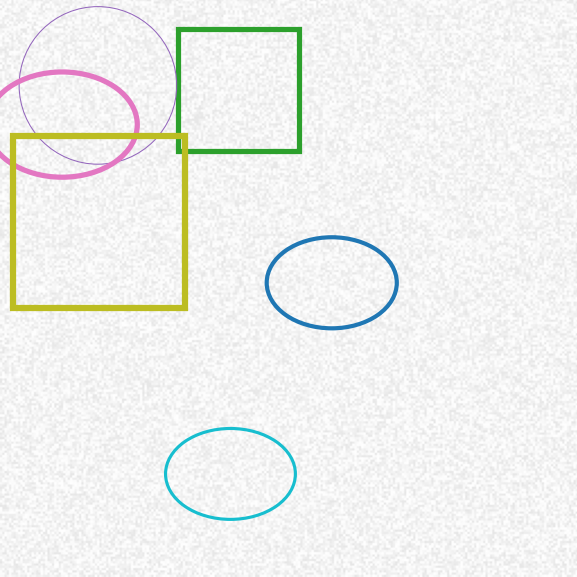[{"shape": "oval", "thickness": 2, "radius": 0.56, "center": [0.574, 0.509]}, {"shape": "square", "thickness": 2.5, "radius": 0.53, "center": [0.413, 0.843]}, {"shape": "circle", "thickness": 0.5, "radius": 0.68, "center": [0.17, 0.851]}, {"shape": "oval", "thickness": 2.5, "radius": 0.65, "center": [0.108, 0.783]}, {"shape": "square", "thickness": 3, "radius": 0.74, "center": [0.171, 0.615]}, {"shape": "oval", "thickness": 1.5, "radius": 0.56, "center": [0.399, 0.178]}]